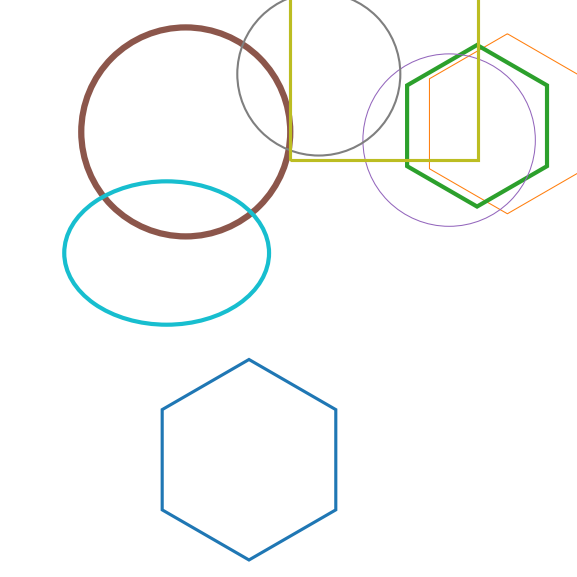[{"shape": "hexagon", "thickness": 1.5, "radius": 0.87, "center": [0.431, 0.203]}, {"shape": "hexagon", "thickness": 0.5, "radius": 0.78, "center": [0.879, 0.785]}, {"shape": "hexagon", "thickness": 2, "radius": 0.7, "center": [0.826, 0.781]}, {"shape": "circle", "thickness": 0.5, "radius": 0.75, "center": [0.778, 0.757]}, {"shape": "circle", "thickness": 3, "radius": 0.9, "center": [0.322, 0.771]}, {"shape": "circle", "thickness": 1, "radius": 0.71, "center": [0.552, 0.871]}, {"shape": "square", "thickness": 1.5, "radius": 0.81, "center": [0.666, 0.885]}, {"shape": "oval", "thickness": 2, "radius": 0.89, "center": [0.289, 0.561]}]